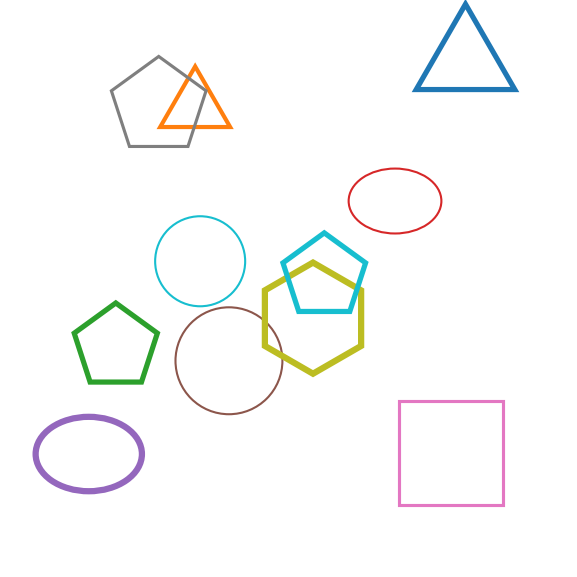[{"shape": "triangle", "thickness": 2.5, "radius": 0.49, "center": [0.806, 0.893]}, {"shape": "triangle", "thickness": 2, "radius": 0.35, "center": [0.338, 0.814]}, {"shape": "pentagon", "thickness": 2.5, "radius": 0.38, "center": [0.201, 0.399]}, {"shape": "oval", "thickness": 1, "radius": 0.4, "center": [0.684, 0.651]}, {"shape": "oval", "thickness": 3, "radius": 0.46, "center": [0.154, 0.213]}, {"shape": "circle", "thickness": 1, "radius": 0.46, "center": [0.396, 0.374]}, {"shape": "square", "thickness": 1.5, "radius": 0.45, "center": [0.78, 0.214]}, {"shape": "pentagon", "thickness": 1.5, "radius": 0.43, "center": [0.275, 0.815]}, {"shape": "hexagon", "thickness": 3, "radius": 0.48, "center": [0.542, 0.448]}, {"shape": "pentagon", "thickness": 2.5, "radius": 0.38, "center": [0.562, 0.521]}, {"shape": "circle", "thickness": 1, "radius": 0.39, "center": [0.347, 0.547]}]